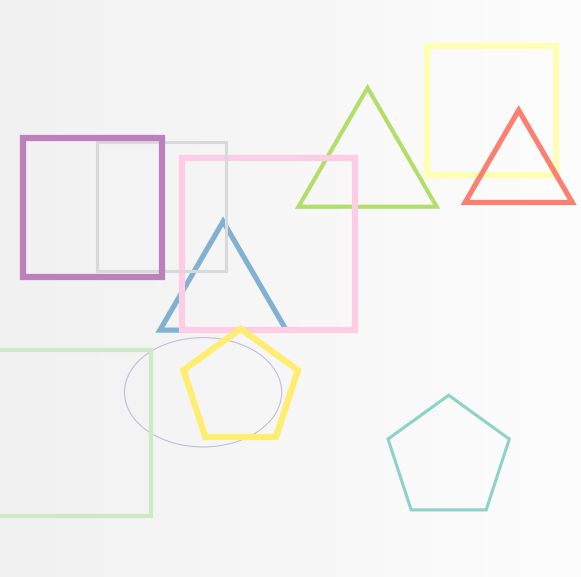[{"shape": "pentagon", "thickness": 1.5, "radius": 0.55, "center": [0.772, 0.205]}, {"shape": "square", "thickness": 3, "radius": 0.56, "center": [0.846, 0.808]}, {"shape": "oval", "thickness": 0.5, "radius": 0.68, "center": [0.349, 0.32]}, {"shape": "triangle", "thickness": 2.5, "radius": 0.53, "center": [0.892, 0.702]}, {"shape": "triangle", "thickness": 2.5, "radius": 0.63, "center": [0.384, 0.49]}, {"shape": "triangle", "thickness": 2, "radius": 0.69, "center": [0.632, 0.71]}, {"shape": "square", "thickness": 3, "radius": 0.74, "center": [0.461, 0.577]}, {"shape": "square", "thickness": 1.5, "radius": 0.56, "center": [0.278, 0.642]}, {"shape": "square", "thickness": 3, "radius": 0.6, "center": [0.159, 0.64]}, {"shape": "square", "thickness": 2, "radius": 0.72, "center": [0.116, 0.249]}, {"shape": "pentagon", "thickness": 3, "radius": 0.52, "center": [0.414, 0.326]}]